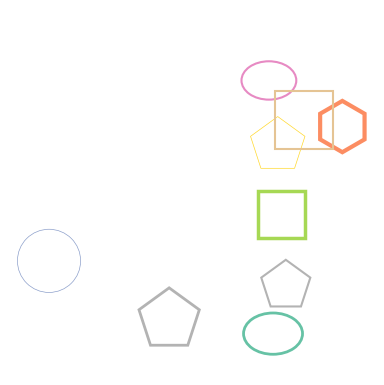[{"shape": "oval", "thickness": 2, "radius": 0.38, "center": [0.709, 0.133]}, {"shape": "hexagon", "thickness": 3, "radius": 0.33, "center": [0.889, 0.671]}, {"shape": "circle", "thickness": 0.5, "radius": 0.41, "center": [0.127, 0.322]}, {"shape": "oval", "thickness": 1.5, "radius": 0.36, "center": [0.698, 0.791]}, {"shape": "square", "thickness": 2.5, "radius": 0.31, "center": [0.731, 0.444]}, {"shape": "pentagon", "thickness": 0.5, "radius": 0.37, "center": [0.721, 0.623]}, {"shape": "square", "thickness": 1.5, "radius": 0.37, "center": [0.789, 0.688]}, {"shape": "pentagon", "thickness": 2, "radius": 0.41, "center": [0.439, 0.17]}, {"shape": "pentagon", "thickness": 1.5, "radius": 0.34, "center": [0.742, 0.258]}]